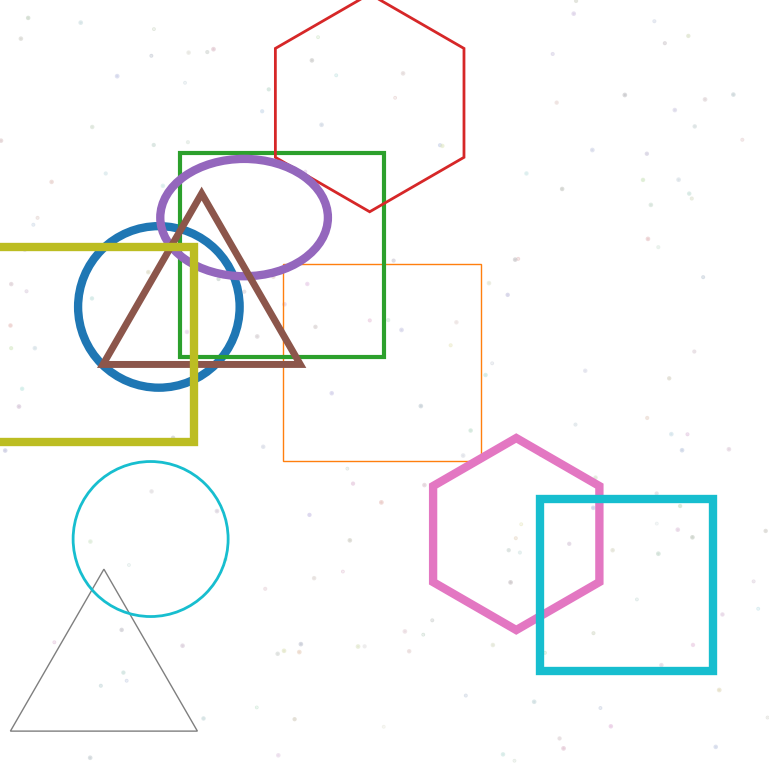[{"shape": "circle", "thickness": 3, "radius": 0.52, "center": [0.206, 0.601]}, {"shape": "square", "thickness": 0.5, "radius": 0.64, "center": [0.496, 0.529]}, {"shape": "square", "thickness": 1.5, "radius": 0.66, "center": [0.366, 0.669]}, {"shape": "hexagon", "thickness": 1, "radius": 0.71, "center": [0.48, 0.866]}, {"shape": "oval", "thickness": 3, "radius": 0.54, "center": [0.317, 0.717]}, {"shape": "triangle", "thickness": 2.5, "radius": 0.74, "center": [0.262, 0.601]}, {"shape": "hexagon", "thickness": 3, "radius": 0.62, "center": [0.67, 0.306]}, {"shape": "triangle", "thickness": 0.5, "radius": 0.7, "center": [0.135, 0.121]}, {"shape": "square", "thickness": 3, "radius": 0.63, "center": [0.125, 0.553]}, {"shape": "circle", "thickness": 1, "radius": 0.5, "center": [0.196, 0.3]}, {"shape": "square", "thickness": 3, "radius": 0.56, "center": [0.813, 0.241]}]